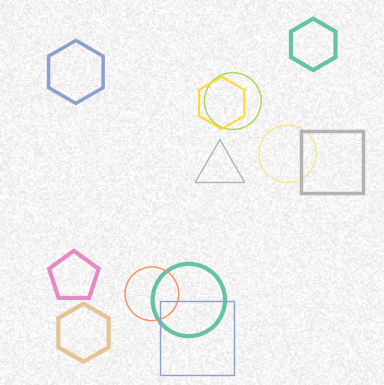[{"shape": "circle", "thickness": 3, "radius": 0.47, "center": [0.49, 0.221]}, {"shape": "hexagon", "thickness": 3, "radius": 0.33, "center": [0.814, 0.885]}, {"shape": "circle", "thickness": 1, "radius": 0.35, "center": [0.394, 0.237]}, {"shape": "hexagon", "thickness": 2.5, "radius": 0.41, "center": [0.197, 0.813]}, {"shape": "square", "thickness": 1, "radius": 0.48, "center": [0.512, 0.123]}, {"shape": "pentagon", "thickness": 3, "radius": 0.34, "center": [0.192, 0.281]}, {"shape": "circle", "thickness": 1, "radius": 0.37, "center": [0.605, 0.737]}, {"shape": "circle", "thickness": 0.5, "radius": 0.37, "center": [0.747, 0.601]}, {"shape": "hexagon", "thickness": 1.5, "radius": 0.34, "center": [0.576, 0.733]}, {"shape": "hexagon", "thickness": 3, "radius": 0.38, "center": [0.217, 0.136]}, {"shape": "triangle", "thickness": 1, "radius": 0.37, "center": [0.571, 0.563]}, {"shape": "square", "thickness": 2.5, "radius": 0.41, "center": [0.863, 0.579]}]